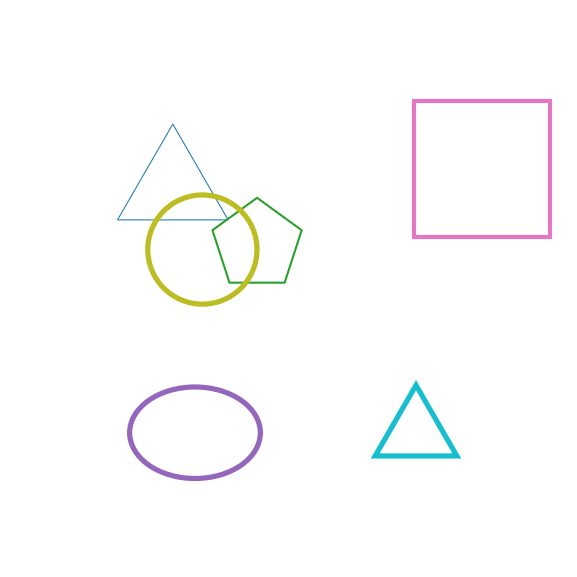[{"shape": "triangle", "thickness": 0.5, "radius": 0.55, "center": [0.299, 0.674]}, {"shape": "pentagon", "thickness": 1, "radius": 0.41, "center": [0.445, 0.575]}, {"shape": "oval", "thickness": 2.5, "radius": 0.57, "center": [0.338, 0.25]}, {"shape": "square", "thickness": 2, "radius": 0.59, "center": [0.835, 0.706]}, {"shape": "circle", "thickness": 2.5, "radius": 0.47, "center": [0.35, 0.567]}, {"shape": "triangle", "thickness": 2.5, "radius": 0.41, "center": [0.72, 0.25]}]